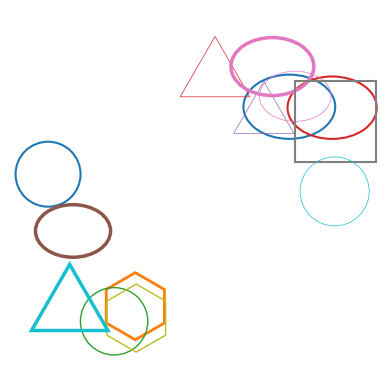[{"shape": "circle", "thickness": 1.5, "radius": 0.42, "center": [0.125, 0.548]}, {"shape": "oval", "thickness": 1.5, "radius": 0.6, "center": [0.751, 0.723]}, {"shape": "hexagon", "thickness": 2, "radius": 0.44, "center": [0.351, 0.205]}, {"shape": "circle", "thickness": 1, "radius": 0.44, "center": [0.296, 0.166]}, {"shape": "oval", "thickness": 1.5, "radius": 0.58, "center": [0.863, 0.72]}, {"shape": "triangle", "thickness": 0.5, "radius": 0.52, "center": [0.559, 0.801]}, {"shape": "triangle", "thickness": 0.5, "radius": 0.45, "center": [0.685, 0.698]}, {"shape": "oval", "thickness": 2.5, "radius": 0.49, "center": [0.19, 0.4]}, {"shape": "oval", "thickness": 2.5, "radius": 0.54, "center": [0.707, 0.827]}, {"shape": "oval", "thickness": 0.5, "radius": 0.47, "center": [0.767, 0.75]}, {"shape": "square", "thickness": 1.5, "radius": 0.53, "center": [0.872, 0.685]}, {"shape": "hexagon", "thickness": 1, "radius": 0.44, "center": [0.354, 0.174]}, {"shape": "triangle", "thickness": 2.5, "radius": 0.57, "center": [0.181, 0.199]}, {"shape": "circle", "thickness": 0.5, "radius": 0.45, "center": [0.869, 0.503]}]